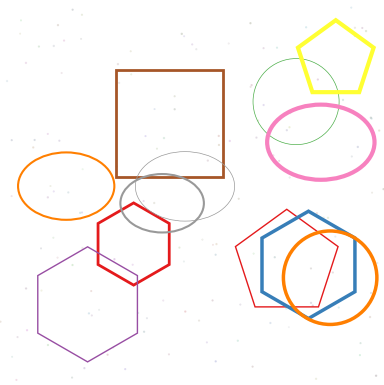[{"shape": "pentagon", "thickness": 1, "radius": 0.7, "center": [0.745, 0.316]}, {"shape": "hexagon", "thickness": 2, "radius": 0.53, "center": [0.347, 0.366]}, {"shape": "hexagon", "thickness": 2.5, "radius": 0.7, "center": [0.801, 0.312]}, {"shape": "circle", "thickness": 0.5, "radius": 0.56, "center": [0.769, 0.736]}, {"shape": "hexagon", "thickness": 1, "radius": 0.75, "center": [0.228, 0.209]}, {"shape": "oval", "thickness": 1.5, "radius": 0.63, "center": [0.172, 0.517]}, {"shape": "circle", "thickness": 2.5, "radius": 0.61, "center": [0.858, 0.279]}, {"shape": "pentagon", "thickness": 3, "radius": 0.52, "center": [0.872, 0.844]}, {"shape": "square", "thickness": 2, "radius": 0.69, "center": [0.441, 0.679]}, {"shape": "oval", "thickness": 3, "radius": 0.7, "center": [0.833, 0.631]}, {"shape": "oval", "thickness": 1.5, "radius": 0.54, "center": [0.421, 0.472]}, {"shape": "oval", "thickness": 0.5, "radius": 0.64, "center": [0.48, 0.516]}]